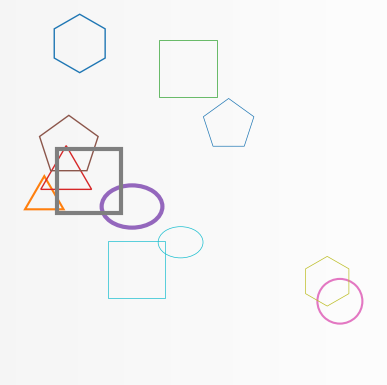[{"shape": "hexagon", "thickness": 1, "radius": 0.38, "center": [0.206, 0.887]}, {"shape": "pentagon", "thickness": 0.5, "radius": 0.34, "center": [0.59, 0.676]}, {"shape": "triangle", "thickness": 1.5, "radius": 0.29, "center": [0.114, 0.485]}, {"shape": "square", "thickness": 0.5, "radius": 0.37, "center": [0.485, 0.822]}, {"shape": "triangle", "thickness": 1, "radius": 0.38, "center": [0.171, 0.546]}, {"shape": "oval", "thickness": 3, "radius": 0.39, "center": [0.341, 0.464]}, {"shape": "pentagon", "thickness": 1, "radius": 0.4, "center": [0.178, 0.621]}, {"shape": "circle", "thickness": 1.5, "radius": 0.29, "center": [0.877, 0.218]}, {"shape": "square", "thickness": 3, "radius": 0.41, "center": [0.23, 0.53]}, {"shape": "hexagon", "thickness": 0.5, "radius": 0.32, "center": [0.844, 0.27]}, {"shape": "square", "thickness": 0.5, "radius": 0.37, "center": [0.353, 0.3]}, {"shape": "oval", "thickness": 0.5, "radius": 0.29, "center": [0.466, 0.371]}]